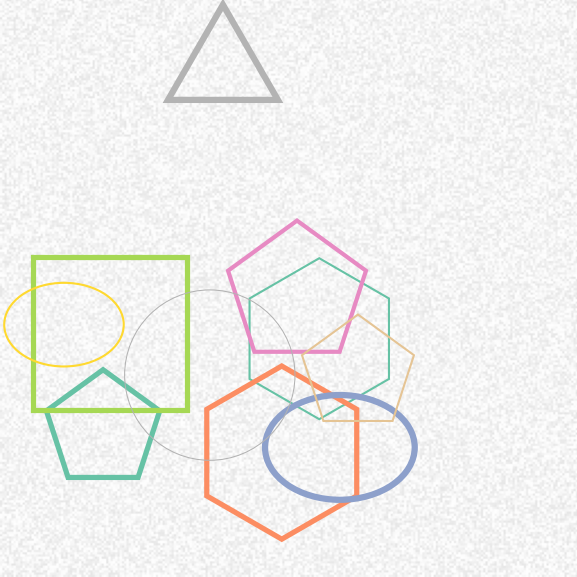[{"shape": "pentagon", "thickness": 2.5, "radius": 0.52, "center": [0.178, 0.256]}, {"shape": "hexagon", "thickness": 1, "radius": 0.7, "center": [0.553, 0.413]}, {"shape": "hexagon", "thickness": 2.5, "radius": 0.75, "center": [0.488, 0.215]}, {"shape": "oval", "thickness": 3, "radius": 0.65, "center": [0.589, 0.224]}, {"shape": "pentagon", "thickness": 2, "radius": 0.63, "center": [0.514, 0.492]}, {"shape": "square", "thickness": 2.5, "radius": 0.67, "center": [0.19, 0.422]}, {"shape": "oval", "thickness": 1, "radius": 0.52, "center": [0.111, 0.437]}, {"shape": "pentagon", "thickness": 1, "radius": 0.51, "center": [0.62, 0.353]}, {"shape": "circle", "thickness": 0.5, "radius": 0.74, "center": [0.363, 0.35]}, {"shape": "triangle", "thickness": 3, "radius": 0.55, "center": [0.386, 0.881]}]